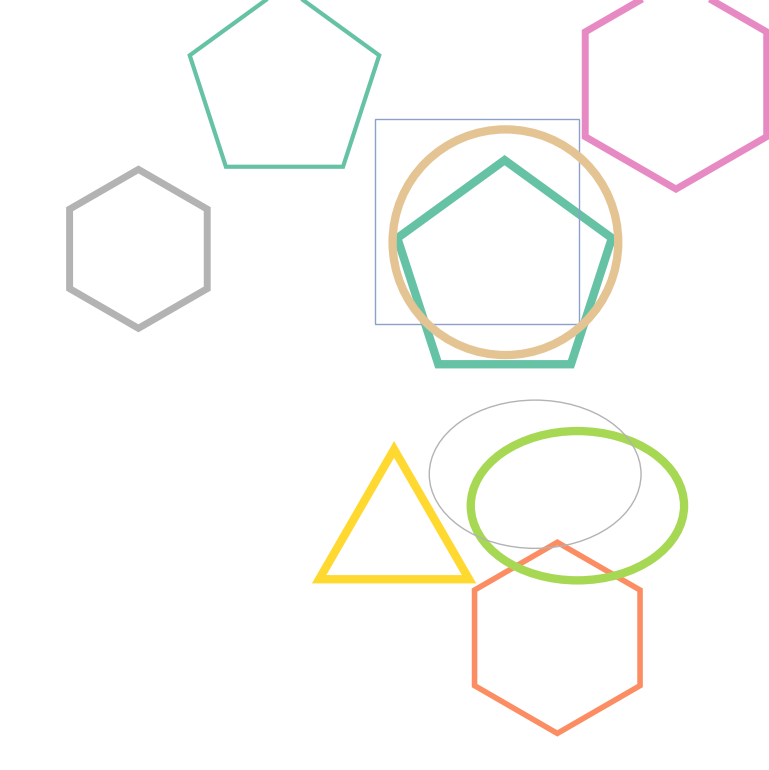[{"shape": "pentagon", "thickness": 3, "radius": 0.73, "center": [0.655, 0.645]}, {"shape": "pentagon", "thickness": 1.5, "radius": 0.65, "center": [0.369, 0.888]}, {"shape": "hexagon", "thickness": 2, "radius": 0.62, "center": [0.724, 0.172]}, {"shape": "square", "thickness": 0.5, "radius": 0.66, "center": [0.62, 0.712]}, {"shape": "hexagon", "thickness": 2.5, "radius": 0.68, "center": [0.878, 0.891]}, {"shape": "oval", "thickness": 3, "radius": 0.69, "center": [0.75, 0.343]}, {"shape": "triangle", "thickness": 3, "radius": 0.56, "center": [0.512, 0.304]}, {"shape": "circle", "thickness": 3, "radius": 0.73, "center": [0.656, 0.685]}, {"shape": "hexagon", "thickness": 2.5, "radius": 0.52, "center": [0.18, 0.677]}, {"shape": "oval", "thickness": 0.5, "radius": 0.69, "center": [0.695, 0.384]}]